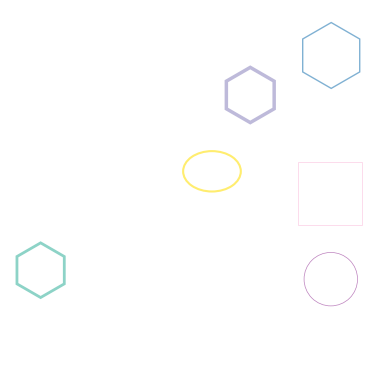[{"shape": "hexagon", "thickness": 2, "radius": 0.35, "center": [0.106, 0.298]}, {"shape": "hexagon", "thickness": 2.5, "radius": 0.36, "center": [0.65, 0.753]}, {"shape": "hexagon", "thickness": 1, "radius": 0.43, "center": [0.86, 0.856]}, {"shape": "square", "thickness": 0.5, "radius": 0.41, "center": [0.857, 0.498]}, {"shape": "circle", "thickness": 0.5, "radius": 0.35, "center": [0.859, 0.275]}, {"shape": "oval", "thickness": 1.5, "radius": 0.37, "center": [0.551, 0.555]}]